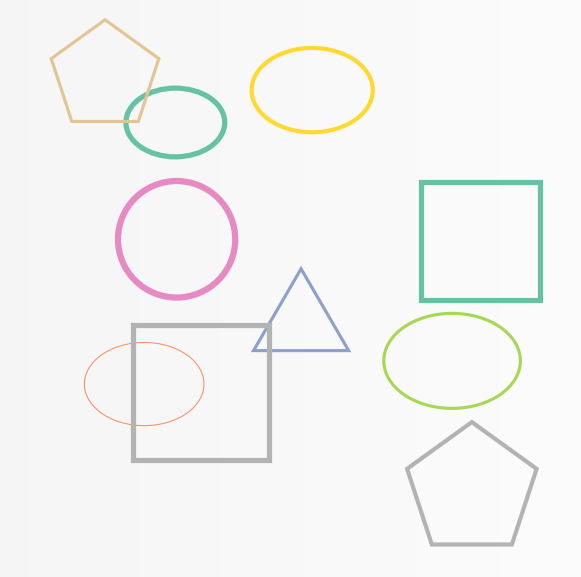[{"shape": "oval", "thickness": 2.5, "radius": 0.42, "center": [0.302, 0.787]}, {"shape": "square", "thickness": 2.5, "radius": 0.51, "center": [0.827, 0.581]}, {"shape": "oval", "thickness": 0.5, "radius": 0.51, "center": [0.248, 0.334]}, {"shape": "triangle", "thickness": 1.5, "radius": 0.47, "center": [0.518, 0.439]}, {"shape": "circle", "thickness": 3, "radius": 0.5, "center": [0.304, 0.585]}, {"shape": "oval", "thickness": 1.5, "radius": 0.59, "center": [0.778, 0.374]}, {"shape": "oval", "thickness": 2, "radius": 0.52, "center": [0.537, 0.843]}, {"shape": "pentagon", "thickness": 1.5, "radius": 0.49, "center": [0.181, 0.868]}, {"shape": "pentagon", "thickness": 2, "radius": 0.59, "center": [0.812, 0.151]}, {"shape": "square", "thickness": 2.5, "radius": 0.58, "center": [0.346, 0.32]}]